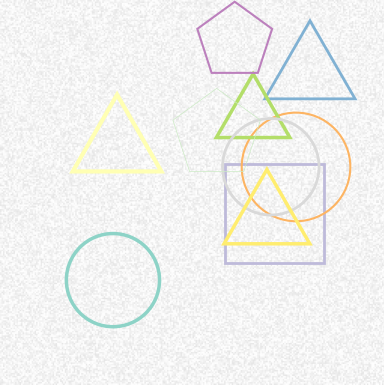[{"shape": "circle", "thickness": 2.5, "radius": 0.6, "center": [0.293, 0.272]}, {"shape": "triangle", "thickness": 3, "radius": 0.67, "center": [0.304, 0.621]}, {"shape": "square", "thickness": 2, "radius": 0.64, "center": [0.713, 0.445]}, {"shape": "triangle", "thickness": 2, "radius": 0.68, "center": [0.805, 0.811]}, {"shape": "circle", "thickness": 1.5, "radius": 0.71, "center": [0.769, 0.566]}, {"shape": "triangle", "thickness": 2.5, "radius": 0.55, "center": [0.657, 0.698]}, {"shape": "circle", "thickness": 2, "radius": 0.63, "center": [0.703, 0.567]}, {"shape": "pentagon", "thickness": 1.5, "radius": 0.51, "center": [0.61, 0.893]}, {"shape": "pentagon", "thickness": 0.5, "radius": 0.6, "center": [0.563, 0.651]}, {"shape": "triangle", "thickness": 2.5, "radius": 0.64, "center": [0.693, 0.431]}]